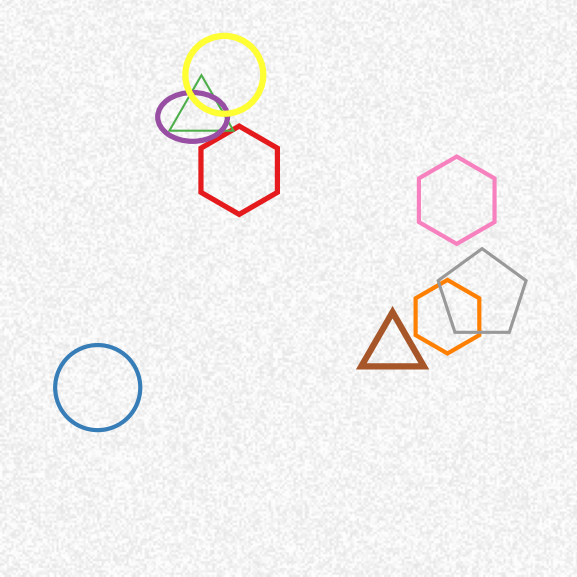[{"shape": "hexagon", "thickness": 2.5, "radius": 0.38, "center": [0.414, 0.704]}, {"shape": "circle", "thickness": 2, "radius": 0.37, "center": [0.169, 0.328]}, {"shape": "triangle", "thickness": 1, "radius": 0.32, "center": [0.349, 0.805]}, {"shape": "oval", "thickness": 2.5, "radius": 0.3, "center": [0.333, 0.797]}, {"shape": "hexagon", "thickness": 2, "radius": 0.32, "center": [0.775, 0.451]}, {"shape": "circle", "thickness": 3, "radius": 0.34, "center": [0.388, 0.87]}, {"shape": "triangle", "thickness": 3, "radius": 0.31, "center": [0.68, 0.396]}, {"shape": "hexagon", "thickness": 2, "radius": 0.38, "center": [0.791, 0.652]}, {"shape": "pentagon", "thickness": 1.5, "radius": 0.4, "center": [0.835, 0.488]}]